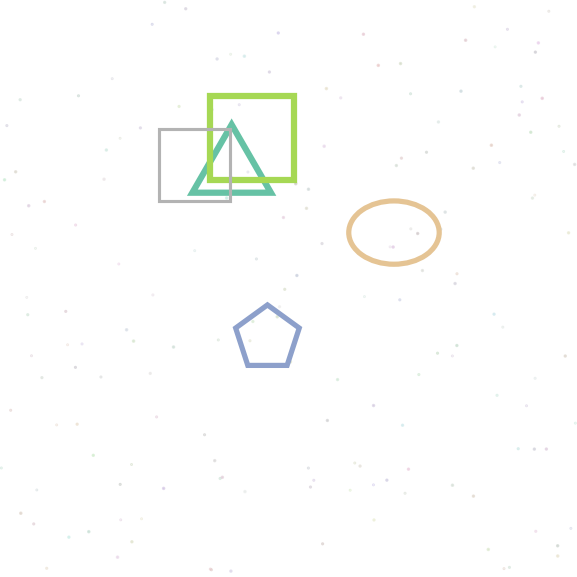[{"shape": "triangle", "thickness": 3, "radius": 0.39, "center": [0.401, 0.705]}, {"shape": "pentagon", "thickness": 2.5, "radius": 0.29, "center": [0.463, 0.413]}, {"shape": "square", "thickness": 3, "radius": 0.36, "center": [0.436, 0.76]}, {"shape": "oval", "thickness": 2.5, "radius": 0.39, "center": [0.682, 0.596]}, {"shape": "square", "thickness": 1.5, "radius": 0.31, "center": [0.336, 0.713]}]